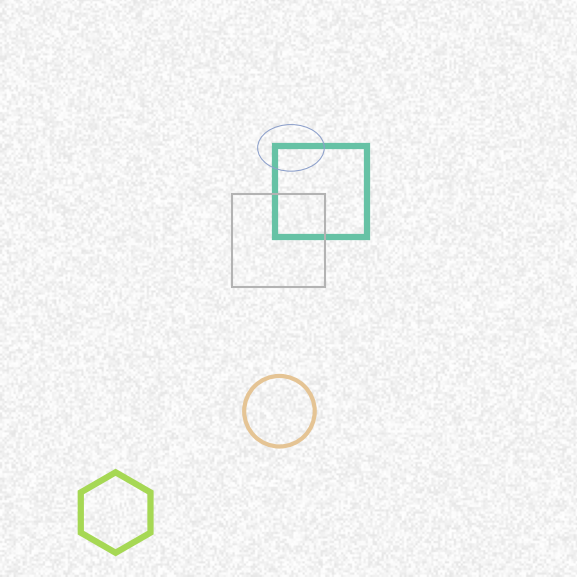[{"shape": "square", "thickness": 3, "radius": 0.4, "center": [0.556, 0.668]}, {"shape": "oval", "thickness": 0.5, "radius": 0.29, "center": [0.504, 0.743]}, {"shape": "hexagon", "thickness": 3, "radius": 0.35, "center": [0.2, 0.112]}, {"shape": "circle", "thickness": 2, "radius": 0.31, "center": [0.484, 0.287]}, {"shape": "square", "thickness": 1, "radius": 0.4, "center": [0.483, 0.582]}]